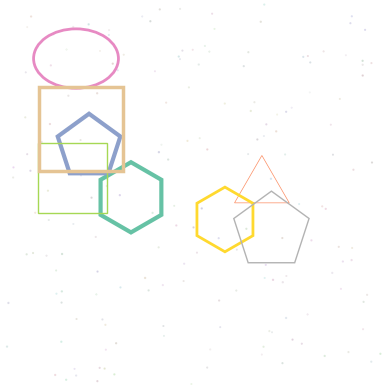[{"shape": "hexagon", "thickness": 3, "radius": 0.46, "center": [0.34, 0.487]}, {"shape": "triangle", "thickness": 0.5, "radius": 0.41, "center": [0.68, 0.514]}, {"shape": "pentagon", "thickness": 3, "radius": 0.43, "center": [0.231, 0.619]}, {"shape": "oval", "thickness": 2, "radius": 0.55, "center": [0.197, 0.848]}, {"shape": "square", "thickness": 1, "radius": 0.45, "center": [0.189, 0.538]}, {"shape": "hexagon", "thickness": 2, "radius": 0.42, "center": [0.584, 0.43]}, {"shape": "square", "thickness": 2.5, "radius": 0.55, "center": [0.21, 0.664]}, {"shape": "pentagon", "thickness": 1, "radius": 0.51, "center": [0.705, 0.401]}]